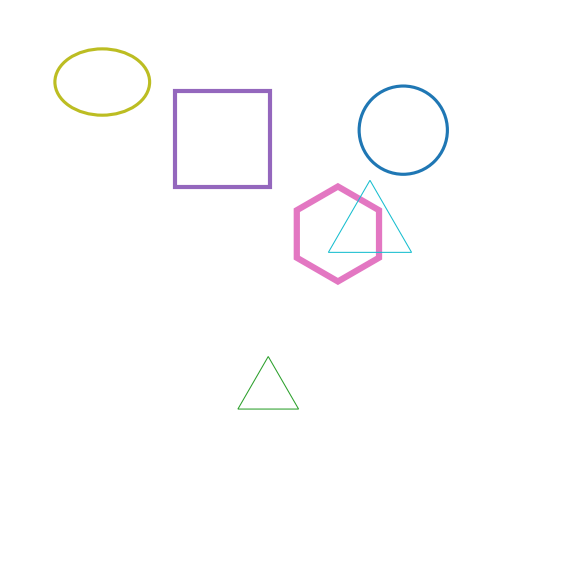[{"shape": "circle", "thickness": 1.5, "radius": 0.38, "center": [0.698, 0.774]}, {"shape": "triangle", "thickness": 0.5, "radius": 0.3, "center": [0.464, 0.321]}, {"shape": "square", "thickness": 2, "radius": 0.41, "center": [0.385, 0.759]}, {"shape": "hexagon", "thickness": 3, "radius": 0.41, "center": [0.585, 0.594]}, {"shape": "oval", "thickness": 1.5, "radius": 0.41, "center": [0.177, 0.857]}, {"shape": "triangle", "thickness": 0.5, "radius": 0.42, "center": [0.641, 0.604]}]